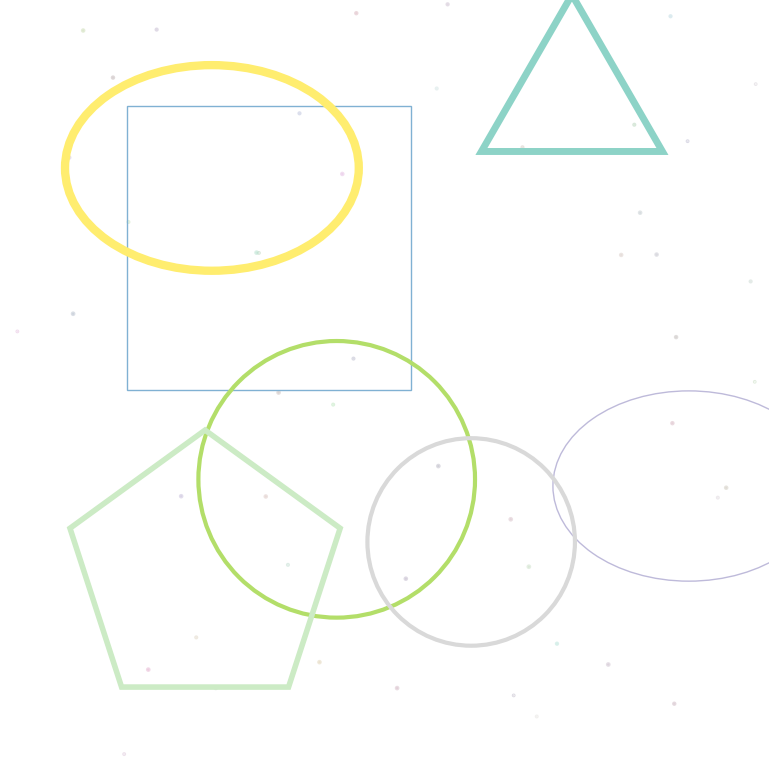[{"shape": "triangle", "thickness": 2.5, "radius": 0.68, "center": [0.743, 0.871]}, {"shape": "oval", "thickness": 0.5, "radius": 0.88, "center": [0.895, 0.369]}, {"shape": "square", "thickness": 0.5, "radius": 0.92, "center": [0.35, 0.678]}, {"shape": "circle", "thickness": 1.5, "radius": 0.9, "center": [0.437, 0.377]}, {"shape": "circle", "thickness": 1.5, "radius": 0.67, "center": [0.612, 0.296]}, {"shape": "pentagon", "thickness": 2, "radius": 0.92, "center": [0.266, 0.257]}, {"shape": "oval", "thickness": 3, "radius": 0.95, "center": [0.275, 0.782]}]